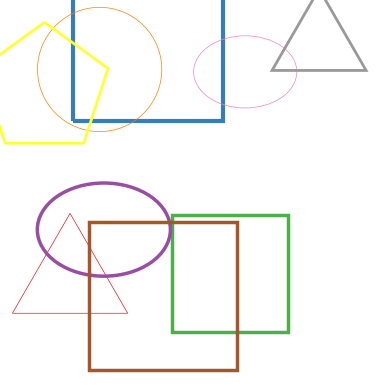[{"shape": "triangle", "thickness": 0.5, "radius": 0.86, "center": [0.182, 0.273]}, {"shape": "square", "thickness": 3, "radius": 0.97, "center": [0.385, 0.88]}, {"shape": "square", "thickness": 2.5, "radius": 0.76, "center": [0.597, 0.289]}, {"shape": "oval", "thickness": 2.5, "radius": 0.86, "center": [0.27, 0.404]}, {"shape": "circle", "thickness": 0.5, "radius": 0.81, "center": [0.259, 0.82]}, {"shape": "pentagon", "thickness": 2, "radius": 0.87, "center": [0.116, 0.769]}, {"shape": "square", "thickness": 2.5, "radius": 0.96, "center": [0.422, 0.23]}, {"shape": "oval", "thickness": 0.5, "radius": 0.67, "center": [0.637, 0.813]}, {"shape": "triangle", "thickness": 2, "radius": 0.71, "center": [0.829, 0.888]}]